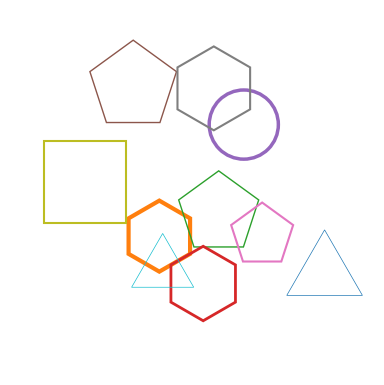[{"shape": "triangle", "thickness": 0.5, "radius": 0.57, "center": [0.843, 0.289]}, {"shape": "hexagon", "thickness": 3, "radius": 0.46, "center": [0.414, 0.387]}, {"shape": "pentagon", "thickness": 1, "radius": 0.55, "center": [0.568, 0.447]}, {"shape": "hexagon", "thickness": 2, "radius": 0.48, "center": [0.528, 0.264]}, {"shape": "circle", "thickness": 2.5, "radius": 0.45, "center": [0.633, 0.676]}, {"shape": "pentagon", "thickness": 1, "radius": 0.59, "center": [0.346, 0.777]}, {"shape": "pentagon", "thickness": 1.5, "radius": 0.42, "center": [0.681, 0.389]}, {"shape": "hexagon", "thickness": 1.5, "radius": 0.54, "center": [0.555, 0.77]}, {"shape": "square", "thickness": 1.5, "radius": 0.53, "center": [0.22, 0.527]}, {"shape": "triangle", "thickness": 0.5, "radius": 0.47, "center": [0.423, 0.3]}]